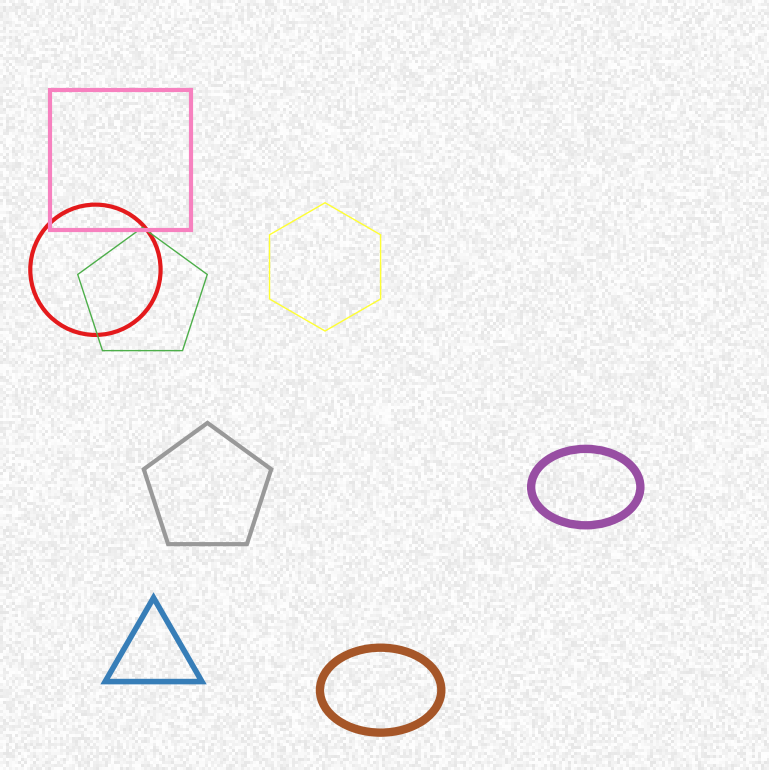[{"shape": "circle", "thickness": 1.5, "radius": 0.42, "center": [0.124, 0.65]}, {"shape": "triangle", "thickness": 2, "radius": 0.36, "center": [0.199, 0.151]}, {"shape": "pentagon", "thickness": 0.5, "radius": 0.44, "center": [0.185, 0.616]}, {"shape": "oval", "thickness": 3, "radius": 0.35, "center": [0.761, 0.367]}, {"shape": "hexagon", "thickness": 0.5, "radius": 0.42, "center": [0.422, 0.653]}, {"shape": "oval", "thickness": 3, "radius": 0.39, "center": [0.494, 0.104]}, {"shape": "square", "thickness": 1.5, "radius": 0.46, "center": [0.157, 0.792]}, {"shape": "pentagon", "thickness": 1.5, "radius": 0.44, "center": [0.269, 0.364]}]